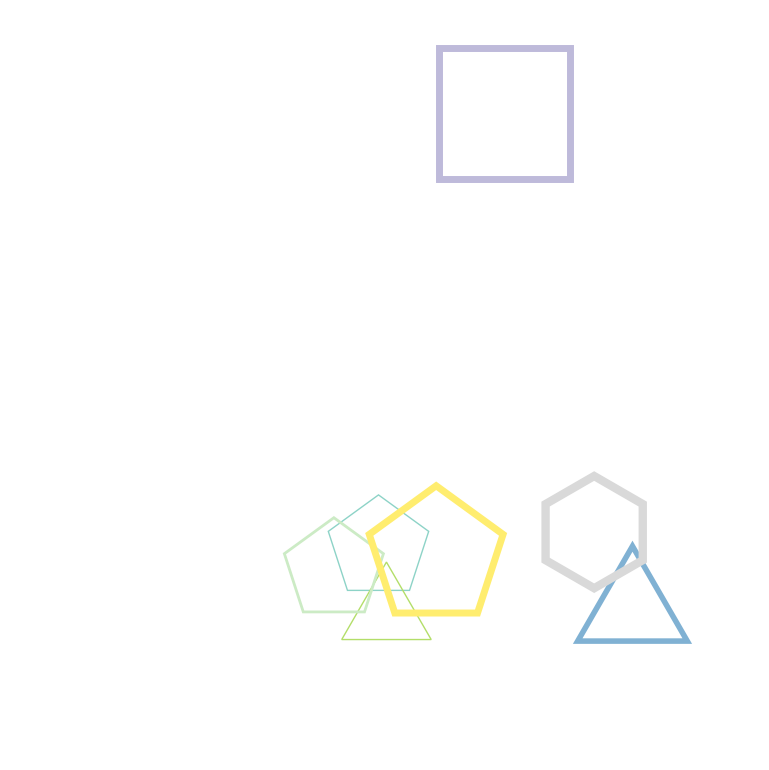[{"shape": "pentagon", "thickness": 0.5, "radius": 0.34, "center": [0.492, 0.289]}, {"shape": "square", "thickness": 2.5, "radius": 0.43, "center": [0.655, 0.853]}, {"shape": "triangle", "thickness": 2, "radius": 0.41, "center": [0.821, 0.208]}, {"shape": "triangle", "thickness": 0.5, "radius": 0.34, "center": [0.502, 0.203]}, {"shape": "hexagon", "thickness": 3, "radius": 0.36, "center": [0.772, 0.309]}, {"shape": "pentagon", "thickness": 1, "radius": 0.34, "center": [0.434, 0.26]}, {"shape": "pentagon", "thickness": 2.5, "radius": 0.46, "center": [0.566, 0.278]}]